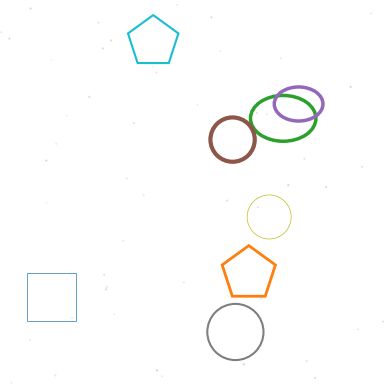[{"shape": "square", "thickness": 0.5, "radius": 0.31, "center": [0.134, 0.228]}, {"shape": "pentagon", "thickness": 2, "radius": 0.36, "center": [0.646, 0.289]}, {"shape": "oval", "thickness": 2.5, "radius": 0.42, "center": [0.736, 0.693]}, {"shape": "oval", "thickness": 2.5, "radius": 0.32, "center": [0.776, 0.73]}, {"shape": "circle", "thickness": 3, "radius": 0.29, "center": [0.604, 0.637]}, {"shape": "circle", "thickness": 1.5, "radius": 0.36, "center": [0.611, 0.138]}, {"shape": "circle", "thickness": 0.5, "radius": 0.29, "center": [0.699, 0.436]}, {"shape": "pentagon", "thickness": 1.5, "radius": 0.34, "center": [0.398, 0.892]}]